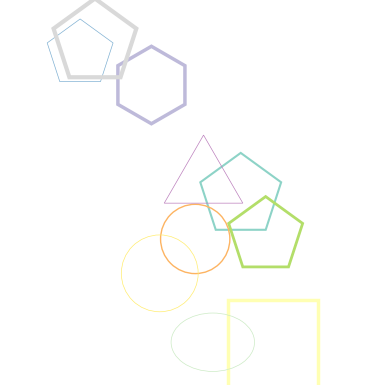[{"shape": "pentagon", "thickness": 1.5, "radius": 0.55, "center": [0.625, 0.492]}, {"shape": "square", "thickness": 2.5, "radius": 0.59, "center": [0.709, 0.102]}, {"shape": "hexagon", "thickness": 2.5, "radius": 0.5, "center": [0.393, 0.779]}, {"shape": "pentagon", "thickness": 0.5, "radius": 0.45, "center": [0.208, 0.861]}, {"shape": "circle", "thickness": 1, "radius": 0.45, "center": [0.507, 0.379]}, {"shape": "pentagon", "thickness": 2, "radius": 0.5, "center": [0.69, 0.388]}, {"shape": "pentagon", "thickness": 3, "radius": 0.57, "center": [0.247, 0.891]}, {"shape": "triangle", "thickness": 0.5, "radius": 0.59, "center": [0.529, 0.531]}, {"shape": "oval", "thickness": 0.5, "radius": 0.54, "center": [0.553, 0.111]}, {"shape": "circle", "thickness": 0.5, "radius": 0.5, "center": [0.415, 0.29]}]